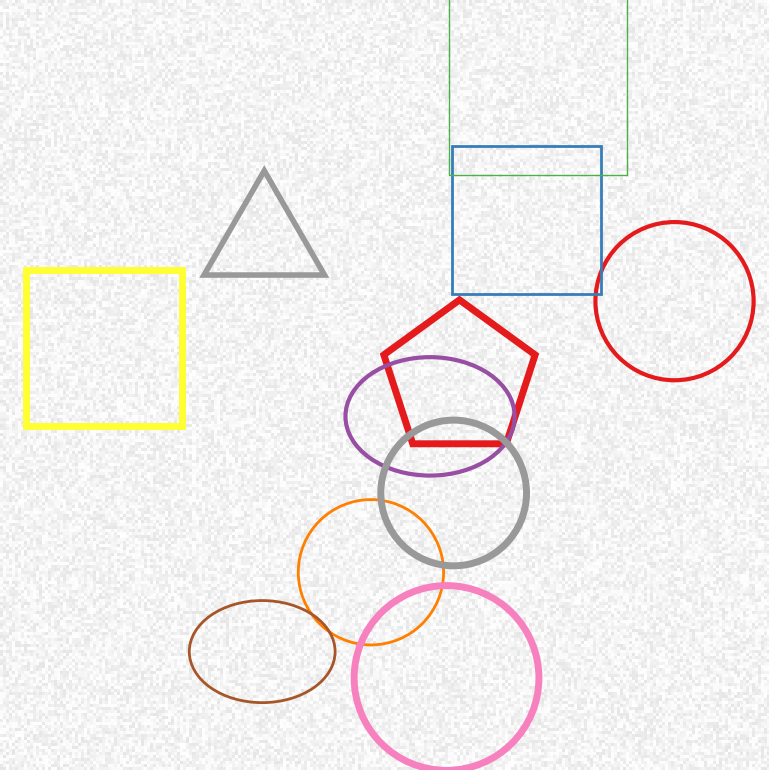[{"shape": "pentagon", "thickness": 2.5, "radius": 0.52, "center": [0.597, 0.507]}, {"shape": "circle", "thickness": 1.5, "radius": 0.51, "center": [0.876, 0.609]}, {"shape": "square", "thickness": 1, "radius": 0.48, "center": [0.683, 0.714]}, {"shape": "square", "thickness": 0.5, "radius": 0.58, "center": [0.699, 0.888]}, {"shape": "oval", "thickness": 1.5, "radius": 0.55, "center": [0.559, 0.459]}, {"shape": "circle", "thickness": 1, "radius": 0.47, "center": [0.482, 0.257]}, {"shape": "square", "thickness": 2.5, "radius": 0.51, "center": [0.135, 0.548]}, {"shape": "oval", "thickness": 1, "radius": 0.47, "center": [0.341, 0.154]}, {"shape": "circle", "thickness": 2.5, "radius": 0.6, "center": [0.58, 0.12]}, {"shape": "triangle", "thickness": 2, "radius": 0.45, "center": [0.343, 0.688]}, {"shape": "circle", "thickness": 2.5, "radius": 0.47, "center": [0.589, 0.36]}]